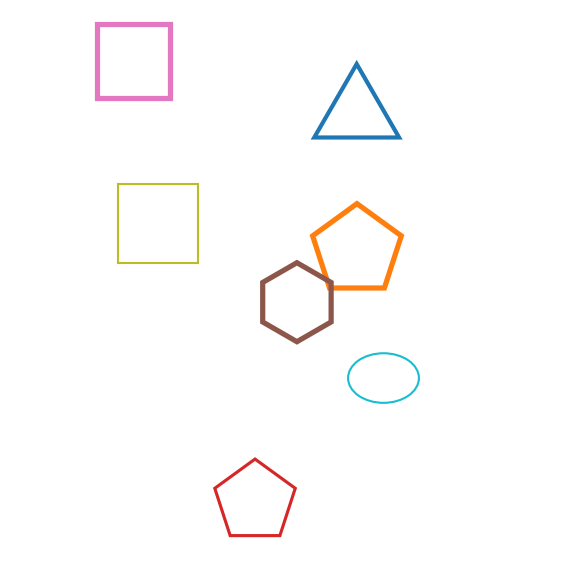[{"shape": "triangle", "thickness": 2, "radius": 0.42, "center": [0.618, 0.803]}, {"shape": "pentagon", "thickness": 2.5, "radius": 0.4, "center": [0.618, 0.566]}, {"shape": "pentagon", "thickness": 1.5, "radius": 0.37, "center": [0.442, 0.131]}, {"shape": "hexagon", "thickness": 2.5, "radius": 0.34, "center": [0.514, 0.476]}, {"shape": "square", "thickness": 2.5, "radius": 0.32, "center": [0.231, 0.893]}, {"shape": "square", "thickness": 1, "radius": 0.34, "center": [0.274, 0.612]}, {"shape": "oval", "thickness": 1, "radius": 0.31, "center": [0.664, 0.345]}]